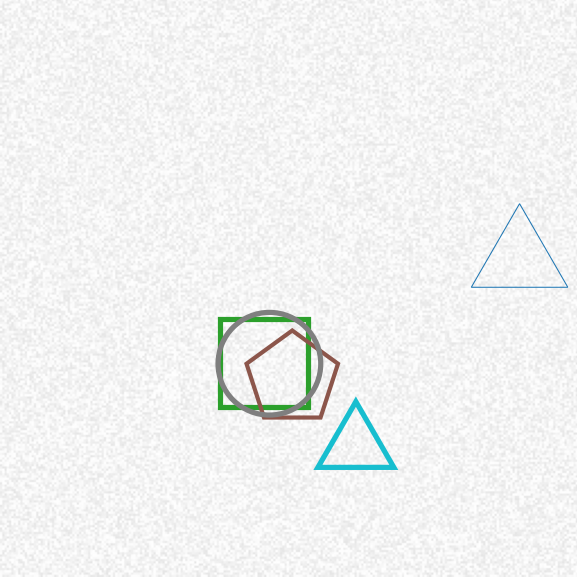[{"shape": "triangle", "thickness": 0.5, "radius": 0.48, "center": [0.9, 0.55]}, {"shape": "square", "thickness": 2.5, "radius": 0.38, "center": [0.457, 0.371]}, {"shape": "pentagon", "thickness": 2, "radius": 0.42, "center": [0.506, 0.344]}, {"shape": "circle", "thickness": 2.5, "radius": 0.44, "center": [0.466, 0.369]}, {"shape": "triangle", "thickness": 2.5, "radius": 0.38, "center": [0.616, 0.228]}]